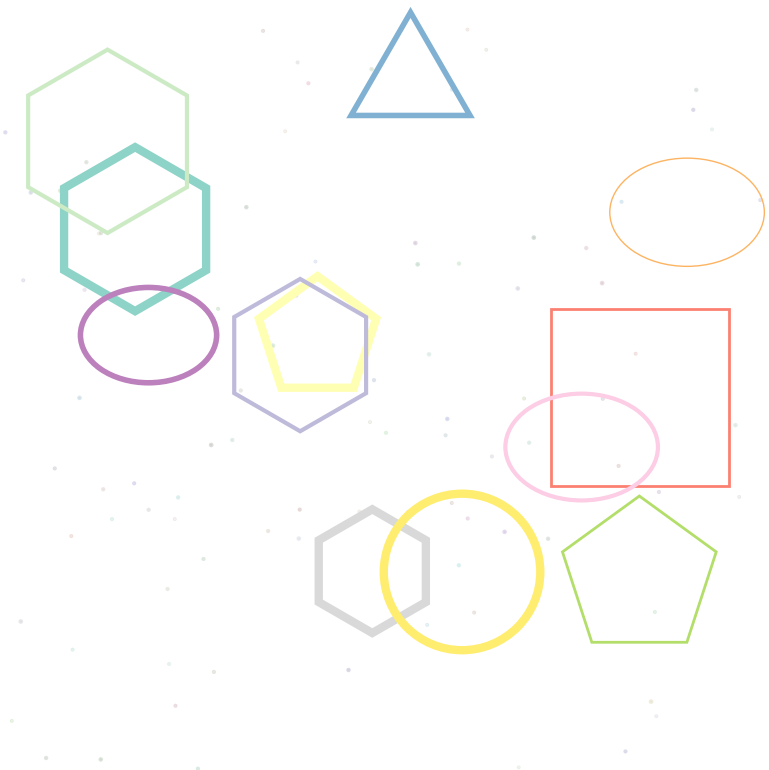[{"shape": "hexagon", "thickness": 3, "radius": 0.53, "center": [0.175, 0.702]}, {"shape": "pentagon", "thickness": 3, "radius": 0.4, "center": [0.412, 0.561]}, {"shape": "hexagon", "thickness": 1.5, "radius": 0.49, "center": [0.39, 0.539]}, {"shape": "square", "thickness": 1, "radius": 0.58, "center": [0.831, 0.484]}, {"shape": "triangle", "thickness": 2, "radius": 0.45, "center": [0.533, 0.895]}, {"shape": "oval", "thickness": 0.5, "radius": 0.5, "center": [0.892, 0.724]}, {"shape": "pentagon", "thickness": 1, "radius": 0.52, "center": [0.83, 0.251]}, {"shape": "oval", "thickness": 1.5, "radius": 0.5, "center": [0.755, 0.419]}, {"shape": "hexagon", "thickness": 3, "radius": 0.4, "center": [0.483, 0.258]}, {"shape": "oval", "thickness": 2, "radius": 0.44, "center": [0.193, 0.565]}, {"shape": "hexagon", "thickness": 1.5, "radius": 0.6, "center": [0.14, 0.816]}, {"shape": "circle", "thickness": 3, "radius": 0.51, "center": [0.6, 0.257]}]